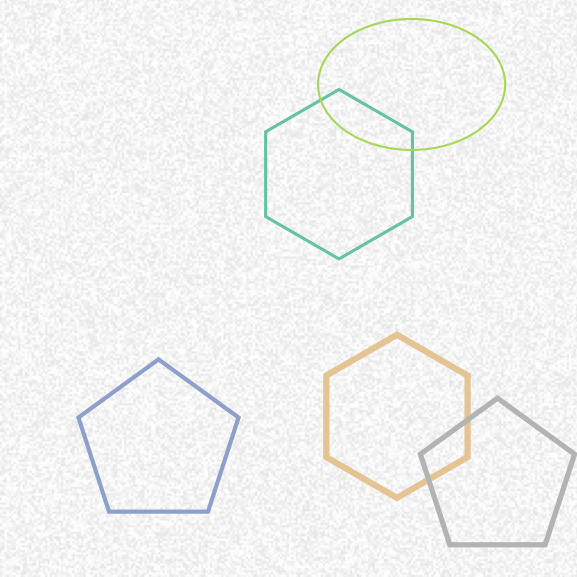[{"shape": "hexagon", "thickness": 1.5, "radius": 0.73, "center": [0.587, 0.698]}, {"shape": "pentagon", "thickness": 2, "radius": 0.73, "center": [0.274, 0.231]}, {"shape": "oval", "thickness": 1, "radius": 0.81, "center": [0.713, 0.853]}, {"shape": "hexagon", "thickness": 3, "radius": 0.71, "center": [0.687, 0.278]}, {"shape": "pentagon", "thickness": 2.5, "radius": 0.7, "center": [0.861, 0.169]}]